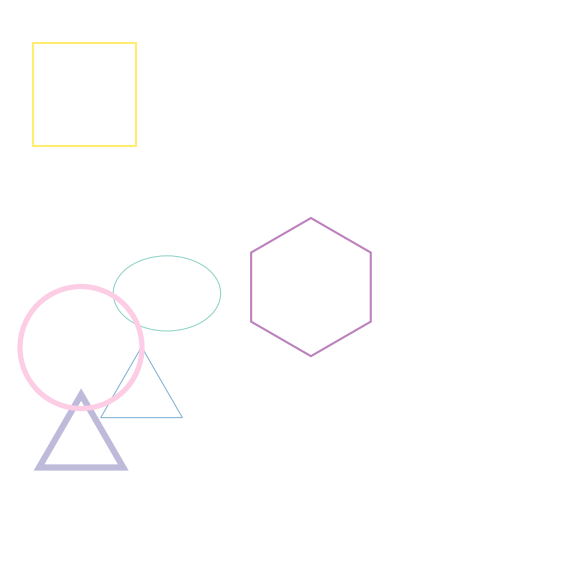[{"shape": "oval", "thickness": 0.5, "radius": 0.46, "center": [0.289, 0.491]}, {"shape": "triangle", "thickness": 3, "radius": 0.42, "center": [0.141, 0.232]}, {"shape": "triangle", "thickness": 0.5, "radius": 0.41, "center": [0.245, 0.317]}, {"shape": "circle", "thickness": 2.5, "radius": 0.53, "center": [0.14, 0.397]}, {"shape": "hexagon", "thickness": 1, "radius": 0.6, "center": [0.538, 0.502]}, {"shape": "square", "thickness": 1, "radius": 0.45, "center": [0.146, 0.835]}]